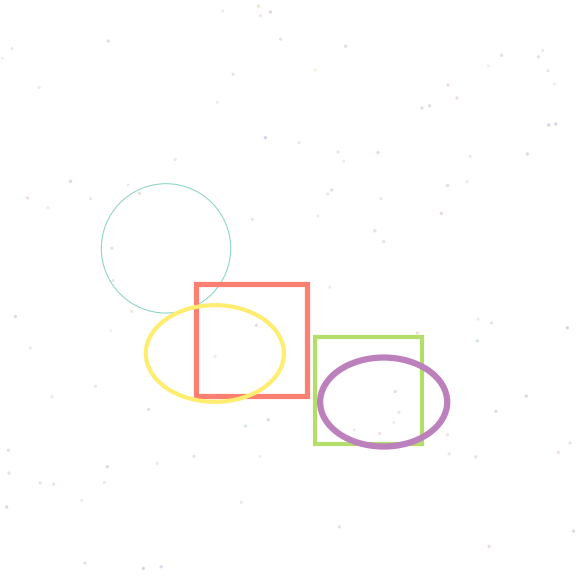[{"shape": "circle", "thickness": 0.5, "radius": 0.56, "center": [0.287, 0.569]}, {"shape": "square", "thickness": 2.5, "radius": 0.48, "center": [0.436, 0.41]}, {"shape": "square", "thickness": 2, "radius": 0.46, "center": [0.638, 0.324]}, {"shape": "oval", "thickness": 3, "radius": 0.55, "center": [0.664, 0.303]}, {"shape": "oval", "thickness": 2, "radius": 0.6, "center": [0.372, 0.387]}]